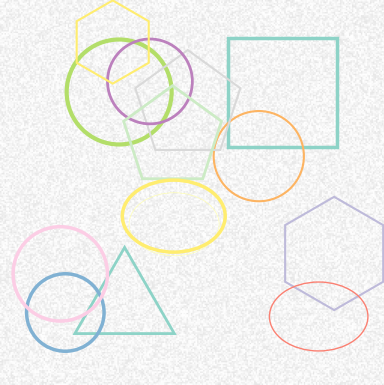[{"shape": "square", "thickness": 2.5, "radius": 0.71, "center": [0.734, 0.759]}, {"shape": "triangle", "thickness": 2, "radius": 0.75, "center": [0.324, 0.208]}, {"shape": "oval", "thickness": 0.5, "radius": 0.58, "center": [0.452, 0.418]}, {"shape": "hexagon", "thickness": 1.5, "radius": 0.74, "center": [0.868, 0.342]}, {"shape": "oval", "thickness": 1, "radius": 0.64, "center": [0.828, 0.178]}, {"shape": "circle", "thickness": 2.5, "radius": 0.5, "center": [0.17, 0.188]}, {"shape": "circle", "thickness": 1.5, "radius": 0.59, "center": [0.672, 0.594]}, {"shape": "circle", "thickness": 3, "radius": 0.68, "center": [0.31, 0.761]}, {"shape": "circle", "thickness": 2.5, "radius": 0.61, "center": [0.157, 0.289]}, {"shape": "pentagon", "thickness": 1.5, "radius": 0.72, "center": [0.488, 0.727]}, {"shape": "circle", "thickness": 2, "radius": 0.55, "center": [0.389, 0.788]}, {"shape": "pentagon", "thickness": 2, "radius": 0.67, "center": [0.448, 0.644]}, {"shape": "hexagon", "thickness": 1.5, "radius": 0.54, "center": [0.293, 0.891]}, {"shape": "oval", "thickness": 2.5, "radius": 0.67, "center": [0.451, 0.439]}]